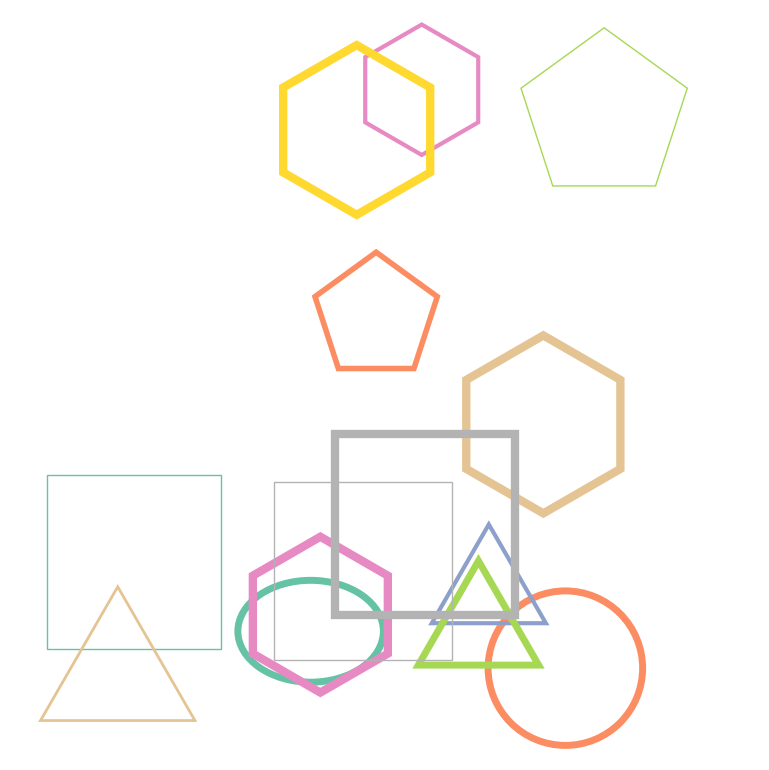[{"shape": "square", "thickness": 0.5, "radius": 0.57, "center": [0.173, 0.27]}, {"shape": "oval", "thickness": 2.5, "radius": 0.47, "center": [0.403, 0.18]}, {"shape": "pentagon", "thickness": 2, "radius": 0.42, "center": [0.489, 0.589]}, {"shape": "circle", "thickness": 2.5, "radius": 0.5, "center": [0.734, 0.132]}, {"shape": "triangle", "thickness": 1.5, "radius": 0.43, "center": [0.635, 0.233]}, {"shape": "hexagon", "thickness": 1.5, "radius": 0.42, "center": [0.548, 0.883]}, {"shape": "hexagon", "thickness": 3, "radius": 0.51, "center": [0.416, 0.202]}, {"shape": "pentagon", "thickness": 0.5, "radius": 0.57, "center": [0.785, 0.85]}, {"shape": "triangle", "thickness": 2.5, "radius": 0.45, "center": [0.621, 0.181]}, {"shape": "hexagon", "thickness": 3, "radius": 0.55, "center": [0.463, 0.831]}, {"shape": "hexagon", "thickness": 3, "radius": 0.58, "center": [0.706, 0.449]}, {"shape": "triangle", "thickness": 1, "radius": 0.58, "center": [0.153, 0.122]}, {"shape": "square", "thickness": 3, "radius": 0.59, "center": [0.552, 0.319]}, {"shape": "square", "thickness": 0.5, "radius": 0.58, "center": [0.471, 0.259]}]